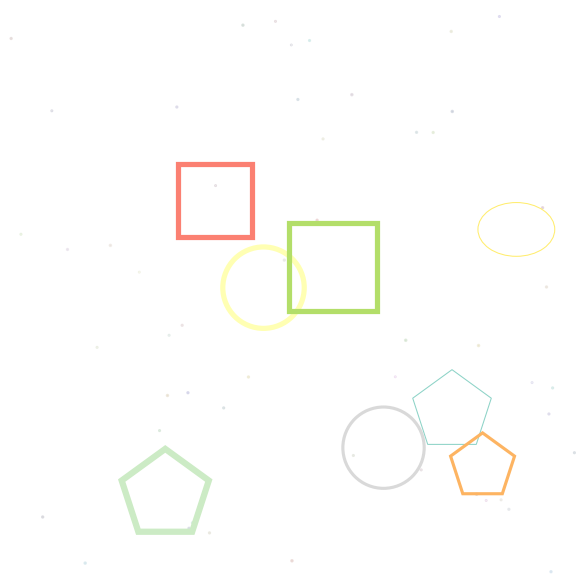[{"shape": "pentagon", "thickness": 0.5, "radius": 0.36, "center": [0.783, 0.287]}, {"shape": "circle", "thickness": 2.5, "radius": 0.35, "center": [0.456, 0.501]}, {"shape": "square", "thickness": 2.5, "radius": 0.32, "center": [0.372, 0.652]}, {"shape": "pentagon", "thickness": 1.5, "radius": 0.29, "center": [0.836, 0.191]}, {"shape": "square", "thickness": 2.5, "radius": 0.38, "center": [0.577, 0.537]}, {"shape": "circle", "thickness": 1.5, "radius": 0.35, "center": [0.664, 0.224]}, {"shape": "pentagon", "thickness": 3, "radius": 0.4, "center": [0.286, 0.143]}, {"shape": "oval", "thickness": 0.5, "radius": 0.33, "center": [0.894, 0.602]}]